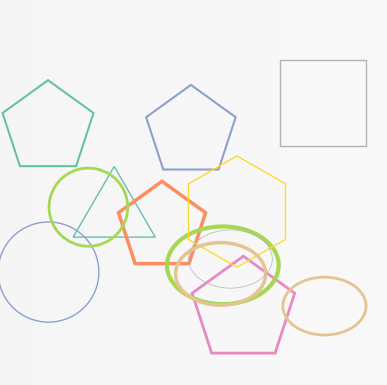[{"shape": "pentagon", "thickness": 1.5, "radius": 0.62, "center": [0.124, 0.668]}, {"shape": "triangle", "thickness": 1, "radius": 0.61, "center": [0.295, 0.445]}, {"shape": "pentagon", "thickness": 2.5, "radius": 0.59, "center": [0.418, 0.411]}, {"shape": "pentagon", "thickness": 1.5, "radius": 0.61, "center": [0.493, 0.658]}, {"shape": "circle", "thickness": 1, "radius": 0.65, "center": [0.125, 0.293]}, {"shape": "pentagon", "thickness": 2, "radius": 0.7, "center": [0.628, 0.195]}, {"shape": "oval", "thickness": 3, "radius": 0.72, "center": [0.575, 0.311]}, {"shape": "circle", "thickness": 2, "radius": 0.51, "center": [0.228, 0.462]}, {"shape": "hexagon", "thickness": 1, "radius": 0.72, "center": [0.612, 0.45]}, {"shape": "oval", "thickness": 2, "radius": 0.54, "center": [0.837, 0.205]}, {"shape": "oval", "thickness": 2.5, "radius": 0.58, "center": [0.569, 0.289]}, {"shape": "oval", "thickness": 0.5, "radius": 0.54, "center": [0.595, 0.327]}, {"shape": "square", "thickness": 1, "radius": 0.56, "center": [0.834, 0.733]}]